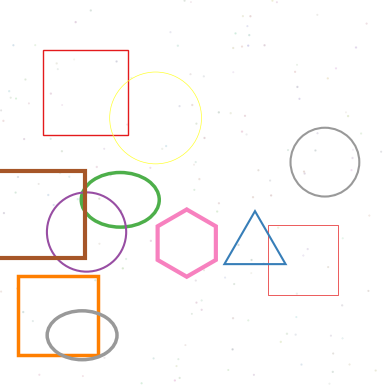[{"shape": "square", "thickness": 0.5, "radius": 0.45, "center": [0.787, 0.324]}, {"shape": "square", "thickness": 1, "radius": 0.55, "center": [0.222, 0.761]}, {"shape": "triangle", "thickness": 1.5, "radius": 0.46, "center": [0.662, 0.36]}, {"shape": "oval", "thickness": 2.5, "radius": 0.51, "center": [0.312, 0.481]}, {"shape": "circle", "thickness": 1.5, "radius": 0.51, "center": [0.225, 0.397]}, {"shape": "square", "thickness": 2.5, "radius": 0.51, "center": [0.15, 0.182]}, {"shape": "circle", "thickness": 0.5, "radius": 0.6, "center": [0.404, 0.694]}, {"shape": "square", "thickness": 3, "radius": 0.57, "center": [0.106, 0.443]}, {"shape": "hexagon", "thickness": 3, "radius": 0.44, "center": [0.485, 0.369]}, {"shape": "circle", "thickness": 1.5, "radius": 0.45, "center": [0.844, 0.579]}, {"shape": "oval", "thickness": 2.5, "radius": 0.45, "center": [0.213, 0.129]}]